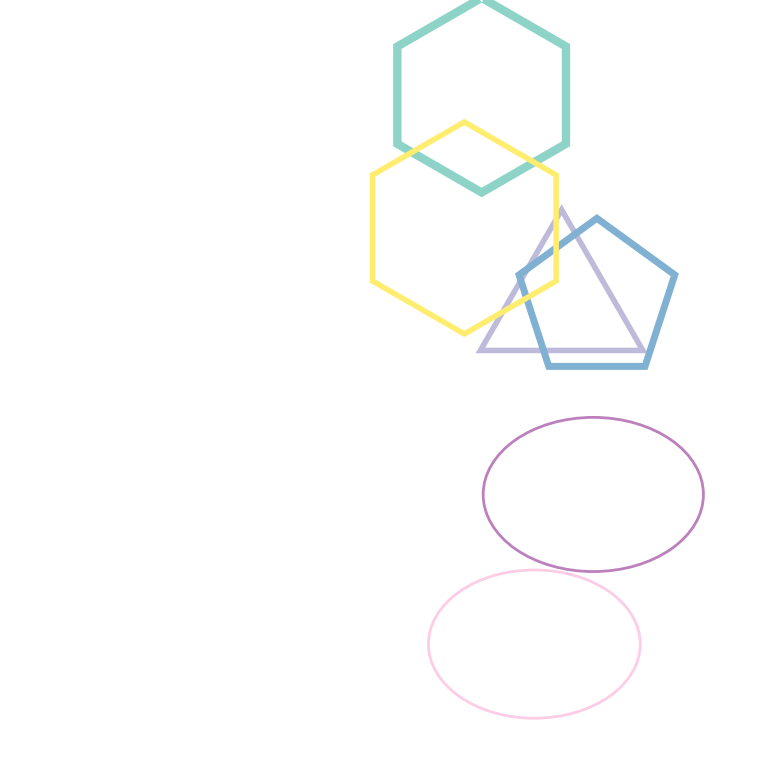[{"shape": "hexagon", "thickness": 3, "radius": 0.63, "center": [0.626, 0.876]}, {"shape": "triangle", "thickness": 2, "radius": 0.61, "center": [0.729, 0.606]}, {"shape": "pentagon", "thickness": 2.5, "radius": 0.53, "center": [0.775, 0.61]}, {"shape": "oval", "thickness": 1, "radius": 0.69, "center": [0.694, 0.163]}, {"shape": "oval", "thickness": 1, "radius": 0.72, "center": [0.771, 0.358]}, {"shape": "hexagon", "thickness": 2, "radius": 0.69, "center": [0.603, 0.704]}]